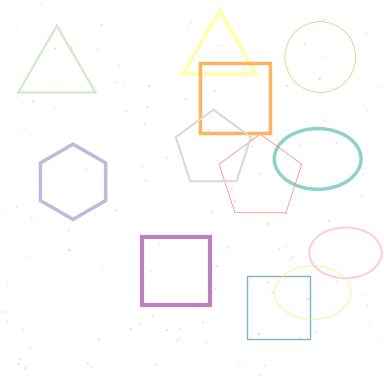[{"shape": "oval", "thickness": 2.5, "radius": 0.56, "center": [0.825, 0.587]}, {"shape": "triangle", "thickness": 3, "radius": 0.55, "center": [0.57, 0.863]}, {"shape": "hexagon", "thickness": 2.5, "radius": 0.49, "center": [0.19, 0.528]}, {"shape": "pentagon", "thickness": 0.5, "radius": 0.56, "center": [0.676, 0.539]}, {"shape": "square", "thickness": 1, "radius": 0.41, "center": [0.723, 0.202]}, {"shape": "square", "thickness": 2.5, "radius": 0.45, "center": [0.61, 0.746]}, {"shape": "circle", "thickness": 0.5, "radius": 0.46, "center": [0.832, 0.852]}, {"shape": "oval", "thickness": 1.5, "radius": 0.47, "center": [0.897, 0.343]}, {"shape": "pentagon", "thickness": 1.5, "radius": 0.51, "center": [0.554, 0.612]}, {"shape": "square", "thickness": 3, "radius": 0.44, "center": [0.456, 0.295]}, {"shape": "triangle", "thickness": 1.5, "radius": 0.58, "center": [0.148, 0.818]}, {"shape": "oval", "thickness": 0.5, "radius": 0.5, "center": [0.812, 0.24]}]